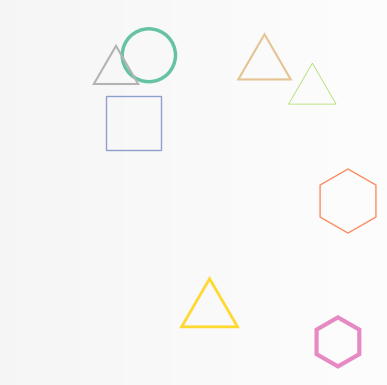[{"shape": "circle", "thickness": 2.5, "radius": 0.34, "center": [0.384, 0.856]}, {"shape": "hexagon", "thickness": 1, "radius": 0.42, "center": [0.898, 0.478]}, {"shape": "square", "thickness": 1, "radius": 0.35, "center": [0.345, 0.681]}, {"shape": "hexagon", "thickness": 3, "radius": 0.32, "center": [0.872, 0.112]}, {"shape": "triangle", "thickness": 0.5, "radius": 0.35, "center": [0.806, 0.765]}, {"shape": "triangle", "thickness": 2, "radius": 0.42, "center": [0.541, 0.193]}, {"shape": "triangle", "thickness": 1.5, "radius": 0.39, "center": [0.683, 0.833]}, {"shape": "triangle", "thickness": 1.5, "radius": 0.33, "center": [0.299, 0.815]}]